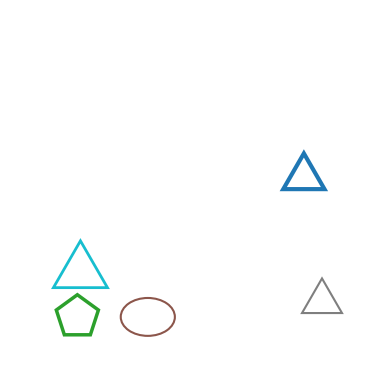[{"shape": "triangle", "thickness": 3, "radius": 0.31, "center": [0.789, 0.54]}, {"shape": "pentagon", "thickness": 2.5, "radius": 0.29, "center": [0.201, 0.177]}, {"shape": "oval", "thickness": 1.5, "radius": 0.35, "center": [0.384, 0.177]}, {"shape": "triangle", "thickness": 1.5, "radius": 0.3, "center": [0.836, 0.217]}, {"shape": "triangle", "thickness": 2, "radius": 0.41, "center": [0.209, 0.293]}]